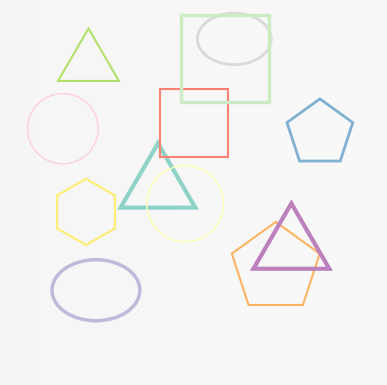[{"shape": "triangle", "thickness": 3, "radius": 0.56, "center": [0.408, 0.516]}, {"shape": "circle", "thickness": 1, "radius": 0.49, "center": [0.478, 0.471]}, {"shape": "oval", "thickness": 2.5, "radius": 0.57, "center": [0.248, 0.246]}, {"shape": "square", "thickness": 1.5, "radius": 0.44, "center": [0.501, 0.681]}, {"shape": "pentagon", "thickness": 2, "radius": 0.45, "center": [0.826, 0.654]}, {"shape": "pentagon", "thickness": 1.5, "radius": 0.6, "center": [0.712, 0.304]}, {"shape": "triangle", "thickness": 1.5, "radius": 0.45, "center": [0.228, 0.835]}, {"shape": "circle", "thickness": 1, "radius": 0.46, "center": [0.162, 0.666]}, {"shape": "oval", "thickness": 2, "radius": 0.48, "center": [0.605, 0.899]}, {"shape": "triangle", "thickness": 3, "radius": 0.57, "center": [0.752, 0.359]}, {"shape": "square", "thickness": 2.5, "radius": 0.56, "center": [0.58, 0.849]}, {"shape": "hexagon", "thickness": 1.5, "radius": 0.43, "center": [0.222, 0.45]}]